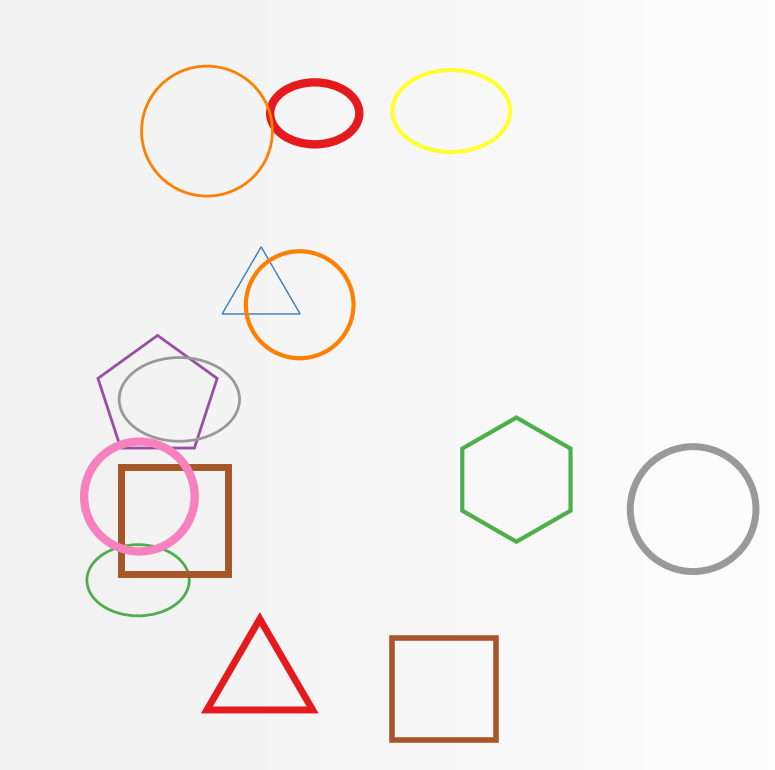[{"shape": "triangle", "thickness": 2.5, "radius": 0.39, "center": [0.335, 0.117]}, {"shape": "oval", "thickness": 3, "radius": 0.29, "center": [0.406, 0.853]}, {"shape": "triangle", "thickness": 0.5, "radius": 0.29, "center": [0.337, 0.621]}, {"shape": "oval", "thickness": 1, "radius": 0.33, "center": [0.178, 0.246]}, {"shape": "hexagon", "thickness": 1.5, "radius": 0.4, "center": [0.666, 0.377]}, {"shape": "pentagon", "thickness": 1, "radius": 0.4, "center": [0.203, 0.484]}, {"shape": "circle", "thickness": 1.5, "radius": 0.35, "center": [0.387, 0.604]}, {"shape": "circle", "thickness": 1, "radius": 0.42, "center": [0.267, 0.83]}, {"shape": "oval", "thickness": 1.5, "radius": 0.38, "center": [0.582, 0.856]}, {"shape": "square", "thickness": 2.5, "radius": 0.35, "center": [0.225, 0.324]}, {"shape": "square", "thickness": 2, "radius": 0.33, "center": [0.573, 0.105]}, {"shape": "circle", "thickness": 3, "radius": 0.36, "center": [0.18, 0.355]}, {"shape": "oval", "thickness": 1, "radius": 0.39, "center": [0.231, 0.481]}, {"shape": "circle", "thickness": 2.5, "radius": 0.41, "center": [0.894, 0.339]}]